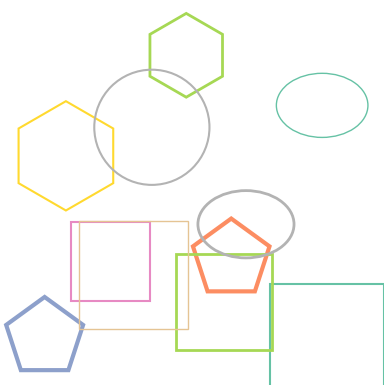[{"shape": "oval", "thickness": 1, "radius": 0.59, "center": [0.837, 0.726]}, {"shape": "square", "thickness": 1.5, "radius": 0.74, "center": [0.849, 0.114]}, {"shape": "pentagon", "thickness": 3, "radius": 0.52, "center": [0.601, 0.328]}, {"shape": "pentagon", "thickness": 3, "radius": 0.53, "center": [0.116, 0.124]}, {"shape": "square", "thickness": 1.5, "radius": 0.51, "center": [0.288, 0.321]}, {"shape": "square", "thickness": 2, "radius": 0.63, "center": [0.582, 0.216]}, {"shape": "hexagon", "thickness": 2, "radius": 0.54, "center": [0.484, 0.856]}, {"shape": "hexagon", "thickness": 1.5, "radius": 0.71, "center": [0.171, 0.595]}, {"shape": "square", "thickness": 1, "radius": 0.7, "center": [0.347, 0.286]}, {"shape": "circle", "thickness": 1.5, "radius": 0.75, "center": [0.394, 0.669]}, {"shape": "oval", "thickness": 2, "radius": 0.62, "center": [0.639, 0.418]}]